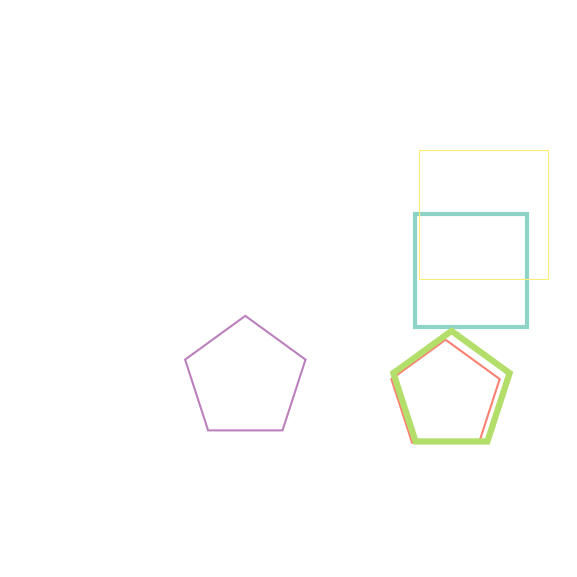[{"shape": "square", "thickness": 2, "radius": 0.49, "center": [0.815, 0.531]}, {"shape": "pentagon", "thickness": 1, "radius": 0.49, "center": [0.772, 0.312]}, {"shape": "pentagon", "thickness": 3, "radius": 0.53, "center": [0.782, 0.32]}, {"shape": "pentagon", "thickness": 1, "radius": 0.55, "center": [0.425, 0.343]}, {"shape": "square", "thickness": 0.5, "radius": 0.56, "center": [0.837, 0.628]}]